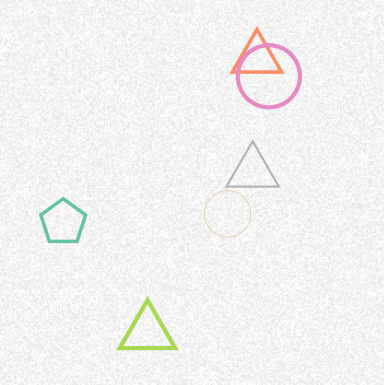[{"shape": "pentagon", "thickness": 2.5, "radius": 0.31, "center": [0.164, 0.423]}, {"shape": "triangle", "thickness": 2.5, "radius": 0.37, "center": [0.668, 0.85]}, {"shape": "circle", "thickness": 3, "radius": 0.4, "center": [0.698, 0.802]}, {"shape": "triangle", "thickness": 3, "radius": 0.42, "center": [0.383, 0.137]}, {"shape": "circle", "thickness": 0.5, "radius": 0.3, "center": [0.591, 0.444]}, {"shape": "triangle", "thickness": 1.5, "radius": 0.39, "center": [0.656, 0.555]}]